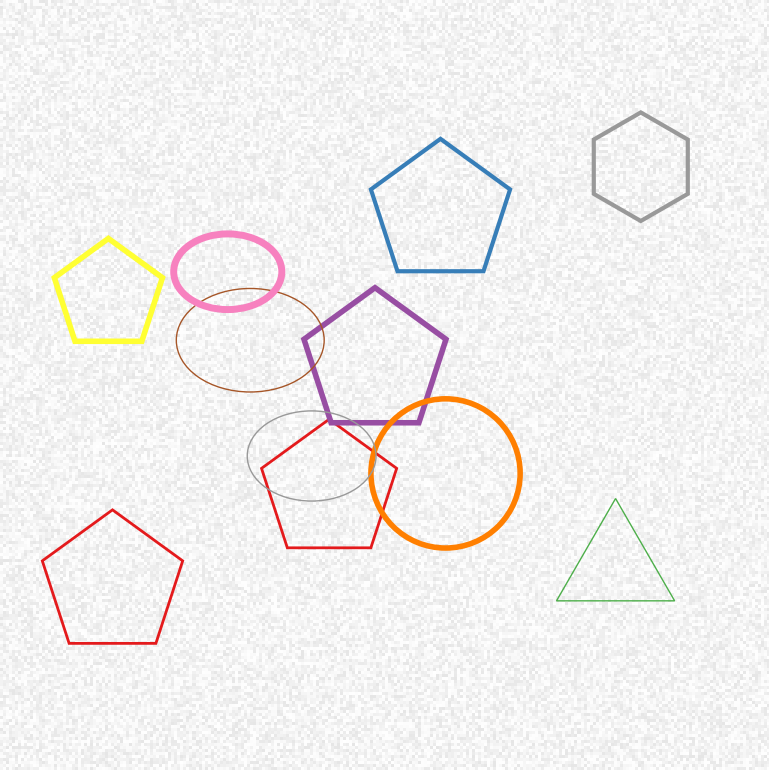[{"shape": "pentagon", "thickness": 1, "radius": 0.46, "center": [0.427, 0.363]}, {"shape": "pentagon", "thickness": 1, "radius": 0.48, "center": [0.146, 0.242]}, {"shape": "pentagon", "thickness": 1.5, "radius": 0.48, "center": [0.572, 0.725]}, {"shape": "triangle", "thickness": 0.5, "radius": 0.44, "center": [0.799, 0.264]}, {"shape": "pentagon", "thickness": 2, "radius": 0.48, "center": [0.487, 0.529]}, {"shape": "circle", "thickness": 2, "radius": 0.48, "center": [0.579, 0.385]}, {"shape": "pentagon", "thickness": 2, "radius": 0.37, "center": [0.141, 0.616]}, {"shape": "oval", "thickness": 0.5, "radius": 0.48, "center": [0.325, 0.558]}, {"shape": "oval", "thickness": 2.5, "radius": 0.35, "center": [0.296, 0.647]}, {"shape": "oval", "thickness": 0.5, "radius": 0.42, "center": [0.405, 0.408]}, {"shape": "hexagon", "thickness": 1.5, "radius": 0.35, "center": [0.832, 0.783]}]